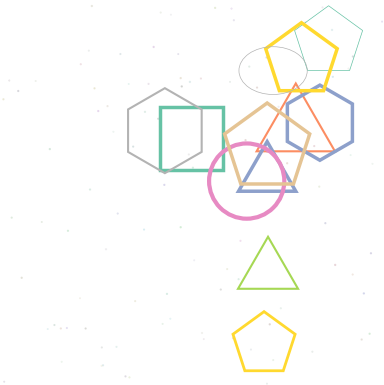[{"shape": "square", "thickness": 2.5, "radius": 0.41, "center": [0.498, 0.64]}, {"shape": "pentagon", "thickness": 0.5, "radius": 0.46, "center": [0.853, 0.892]}, {"shape": "triangle", "thickness": 1.5, "radius": 0.59, "center": [0.768, 0.666]}, {"shape": "triangle", "thickness": 2.5, "radius": 0.43, "center": [0.694, 0.546]}, {"shape": "hexagon", "thickness": 2.5, "radius": 0.49, "center": [0.831, 0.681]}, {"shape": "circle", "thickness": 3, "radius": 0.49, "center": [0.641, 0.53]}, {"shape": "triangle", "thickness": 1.5, "radius": 0.45, "center": [0.696, 0.295]}, {"shape": "pentagon", "thickness": 2, "radius": 0.42, "center": [0.686, 0.106]}, {"shape": "pentagon", "thickness": 2.5, "radius": 0.49, "center": [0.783, 0.843]}, {"shape": "pentagon", "thickness": 2.5, "radius": 0.58, "center": [0.694, 0.616]}, {"shape": "oval", "thickness": 0.5, "radius": 0.44, "center": [0.709, 0.817]}, {"shape": "hexagon", "thickness": 1.5, "radius": 0.55, "center": [0.428, 0.661]}]